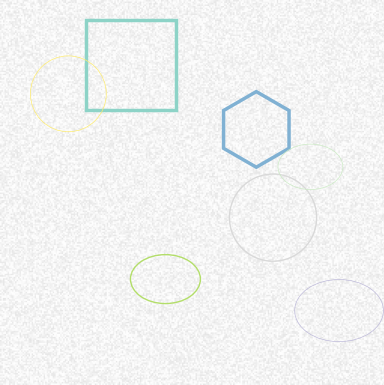[{"shape": "square", "thickness": 2.5, "radius": 0.58, "center": [0.34, 0.832]}, {"shape": "oval", "thickness": 0.5, "radius": 0.58, "center": [0.881, 0.193]}, {"shape": "hexagon", "thickness": 2.5, "radius": 0.49, "center": [0.666, 0.664]}, {"shape": "oval", "thickness": 1, "radius": 0.45, "center": [0.43, 0.275]}, {"shape": "circle", "thickness": 1, "radius": 0.57, "center": [0.709, 0.435]}, {"shape": "oval", "thickness": 0.5, "radius": 0.42, "center": [0.806, 0.567]}, {"shape": "circle", "thickness": 0.5, "radius": 0.49, "center": [0.178, 0.756]}]